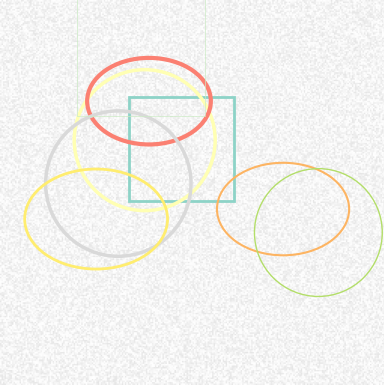[{"shape": "square", "thickness": 2, "radius": 0.68, "center": [0.472, 0.613]}, {"shape": "circle", "thickness": 2.5, "radius": 0.92, "center": [0.376, 0.636]}, {"shape": "oval", "thickness": 3, "radius": 0.8, "center": [0.387, 0.737]}, {"shape": "oval", "thickness": 1.5, "radius": 0.86, "center": [0.735, 0.457]}, {"shape": "circle", "thickness": 1, "radius": 0.83, "center": [0.827, 0.396]}, {"shape": "circle", "thickness": 2.5, "radius": 0.94, "center": [0.307, 0.523]}, {"shape": "square", "thickness": 0.5, "radius": 0.83, "center": [0.367, 0.866]}, {"shape": "oval", "thickness": 2, "radius": 0.93, "center": [0.25, 0.431]}]